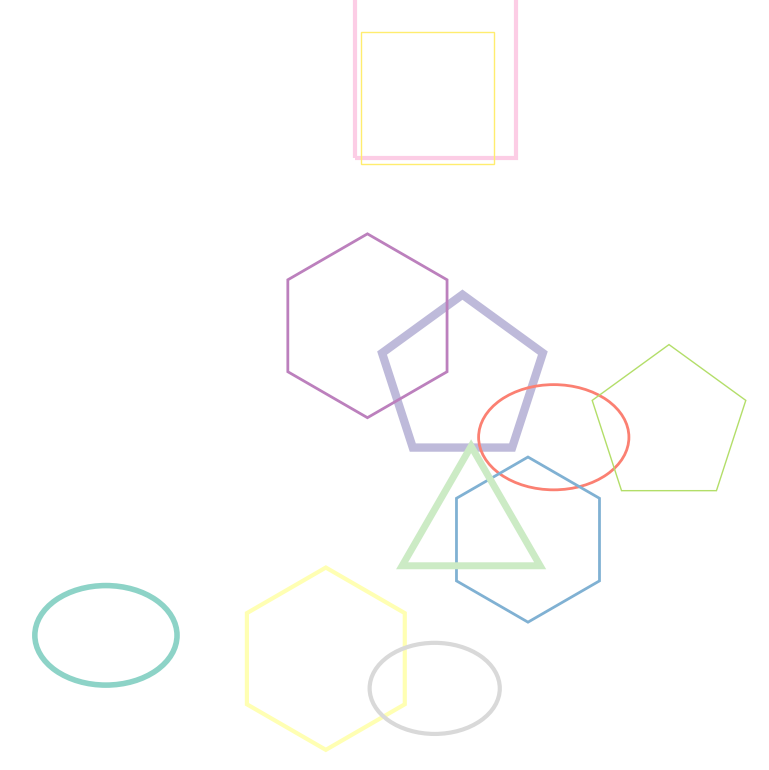[{"shape": "oval", "thickness": 2, "radius": 0.46, "center": [0.138, 0.175]}, {"shape": "hexagon", "thickness": 1.5, "radius": 0.59, "center": [0.423, 0.145]}, {"shape": "pentagon", "thickness": 3, "radius": 0.55, "center": [0.601, 0.508]}, {"shape": "oval", "thickness": 1, "radius": 0.49, "center": [0.719, 0.432]}, {"shape": "hexagon", "thickness": 1, "radius": 0.54, "center": [0.686, 0.299]}, {"shape": "pentagon", "thickness": 0.5, "radius": 0.52, "center": [0.869, 0.448]}, {"shape": "square", "thickness": 1.5, "radius": 0.52, "center": [0.566, 0.899]}, {"shape": "oval", "thickness": 1.5, "radius": 0.42, "center": [0.565, 0.106]}, {"shape": "hexagon", "thickness": 1, "radius": 0.6, "center": [0.477, 0.577]}, {"shape": "triangle", "thickness": 2.5, "radius": 0.52, "center": [0.612, 0.317]}, {"shape": "square", "thickness": 0.5, "radius": 0.43, "center": [0.555, 0.873]}]